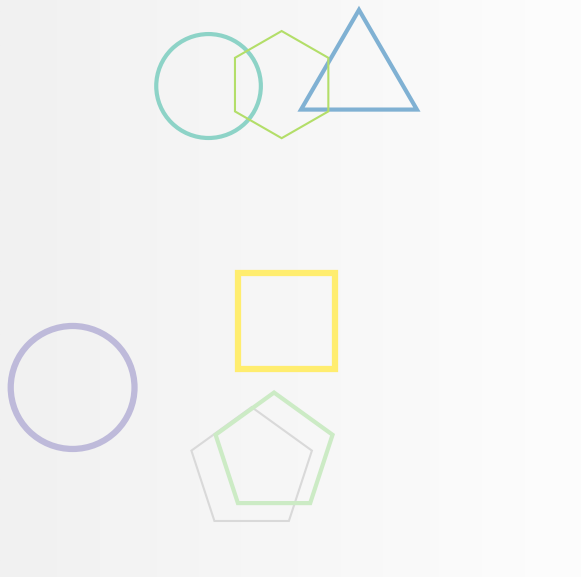[{"shape": "circle", "thickness": 2, "radius": 0.45, "center": [0.359, 0.85]}, {"shape": "circle", "thickness": 3, "radius": 0.53, "center": [0.125, 0.328]}, {"shape": "triangle", "thickness": 2, "radius": 0.58, "center": [0.618, 0.867]}, {"shape": "hexagon", "thickness": 1, "radius": 0.46, "center": [0.485, 0.853]}, {"shape": "pentagon", "thickness": 1, "radius": 0.54, "center": [0.433, 0.185]}, {"shape": "pentagon", "thickness": 2, "radius": 0.53, "center": [0.471, 0.214]}, {"shape": "square", "thickness": 3, "radius": 0.42, "center": [0.492, 0.444]}]